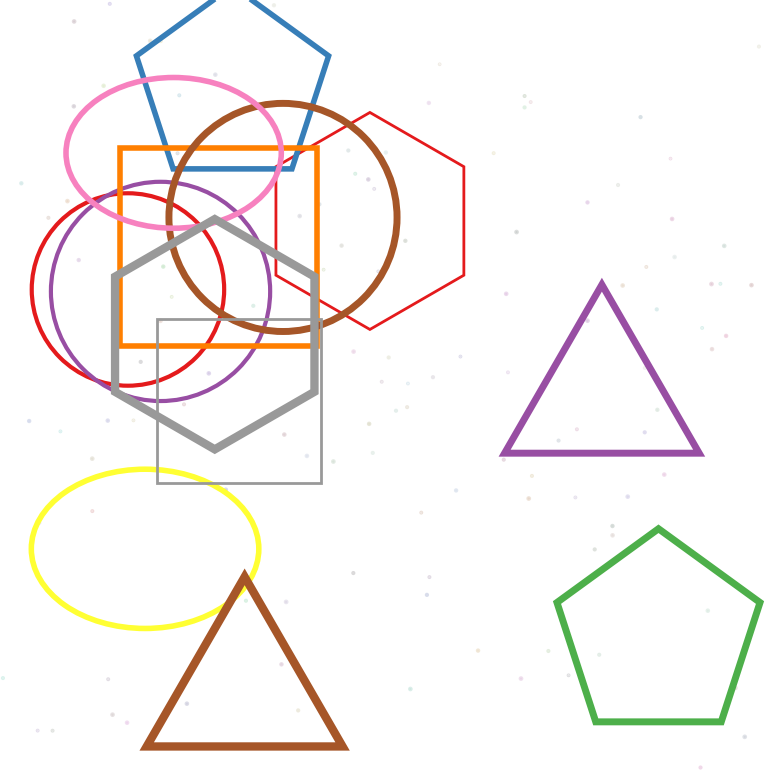[{"shape": "hexagon", "thickness": 1, "radius": 0.7, "center": [0.48, 0.713]}, {"shape": "circle", "thickness": 1.5, "radius": 0.62, "center": [0.166, 0.624]}, {"shape": "pentagon", "thickness": 2, "radius": 0.66, "center": [0.302, 0.887]}, {"shape": "pentagon", "thickness": 2.5, "radius": 0.69, "center": [0.855, 0.175]}, {"shape": "circle", "thickness": 1.5, "radius": 0.71, "center": [0.208, 0.622]}, {"shape": "triangle", "thickness": 2.5, "radius": 0.73, "center": [0.782, 0.484]}, {"shape": "square", "thickness": 2, "radius": 0.64, "center": [0.284, 0.679]}, {"shape": "oval", "thickness": 2, "radius": 0.74, "center": [0.188, 0.287]}, {"shape": "triangle", "thickness": 3, "radius": 0.73, "center": [0.318, 0.104]}, {"shape": "circle", "thickness": 2.5, "radius": 0.74, "center": [0.368, 0.718]}, {"shape": "oval", "thickness": 2, "radius": 0.7, "center": [0.226, 0.801]}, {"shape": "hexagon", "thickness": 3, "radius": 0.75, "center": [0.279, 0.566]}, {"shape": "square", "thickness": 1, "radius": 0.53, "center": [0.31, 0.479]}]